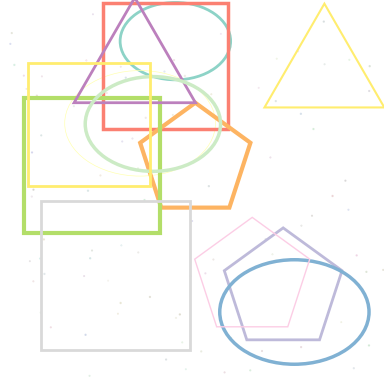[{"shape": "oval", "thickness": 2, "radius": 0.72, "center": [0.456, 0.893]}, {"shape": "oval", "thickness": 0.5, "radius": 0.98, "center": [0.364, 0.68]}, {"shape": "pentagon", "thickness": 2, "radius": 0.8, "center": [0.735, 0.247]}, {"shape": "square", "thickness": 2.5, "radius": 0.81, "center": [0.43, 0.828]}, {"shape": "oval", "thickness": 2.5, "radius": 0.97, "center": [0.765, 0.19]}, {"shape": "pentagon", "thickness": 3, "radius": 0.75, "center": [0.507, 0.583]}, {"shape": "square", "thickness": 3, "radius": 0.88, "center": [0.239, 0.57]}, {"shape": "pentagon", "thickness": 1, "radius": 0.79, "center": [0.655, 0.278]}, {"shape": "square", "thickness": 2, "radius": 0.97, "center": [0.3, 0.285]}, {"shape": "triangle", "thickness": 2, "radius": 0.91, "center": [0.35, 0.824]}, {"shape": "oval", "thickness": 2.5, "radius": 0.88, "center": [0.397, 0.678]}, {"shape": "square", "thickness": 2, "radius": 0.79, "center": [0.23, 0.677]}, {"shape": "triangle", "thickness": 1.5, "radius": 0.9, "center": [0.843, 0.811]}]